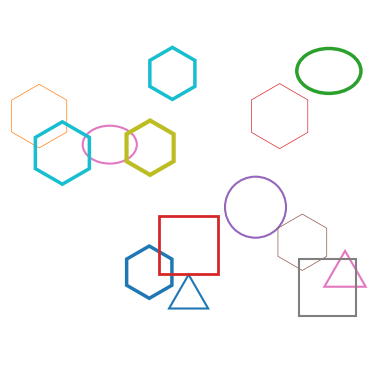[{"shape": "triangle", "thickness": 1.5, "radius": 0.29, "center": [0.49, 0.228]}, {"shape": "hexagon", "thickness": 2.5, "radius": 0.34, "center": [0.388, 0.293]}, {"shape": "hexagon", "thickness": 0.5, "radius": 0.41, "center": [0.102, 0.699]}, {"shape": "oval", "thickness": 2.5, "radius": 0.42, "center": [0.854, 0.816]}, {"shape": "hexagon", "thickness": 0.5, "radius": 0.42, "center": [0.726, 0.698]}, {"shape": "square", "thickness": 2, "radius": 0.38, "center": [0.49, 0.364]}, {"shape": "circle", "thickness": 1.5, "radius": 0.4, "center": [0.664, 0.462]}, {"shape": "hexagon", "thickness": 0.5, "radius": 0.37, "center": [0.785, 0.371]}, {"shape": "triangle", "thickness": 1.5, "radius": 0.31, "center": [0.896, 0.286]}, {"shape": "oval", "thickness": 1.5, "radius": 0.35, "center": [0.285, 0.624]}, {"shape": "square", "thickness": 1.5, "radius": 0.37, "center": [0.851, 0.253]}, {"shape": "hexagon", "thickness": 3, "radius": 0.35, "center": [0.39, 0.616]}, {"shape": "hexagon", "thickness": 2.5, "radius": 0.4, "center": [0.162, 0.603]}, {"shape": "hexagon", "thickness": 2.5, "radius": 0.34, "center": [0.448, 0.809]}]